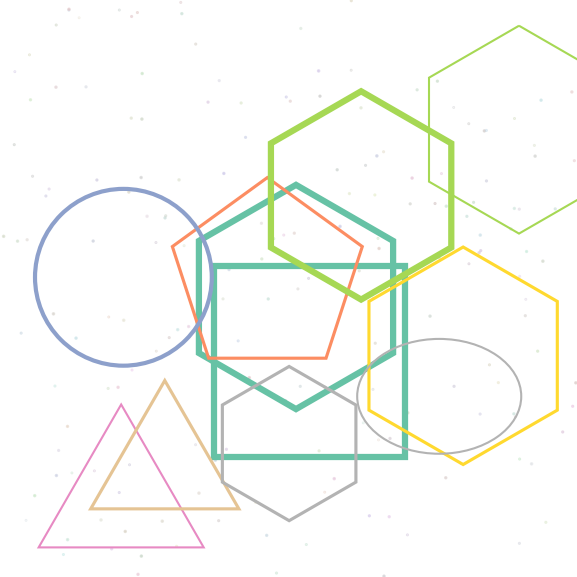[{"shape": "hexagon", "thickness": 3, "radius": 0.97, "center": [0.513, 0.485]}, {"shape": "square", "thickness": 3, "radius": 0.83, "center": [0.537, 0.373]}, {"shape": "pentagon", "thickness": 1.5, "radius": 0.86, "center": [0.463, 0.519]}, {"shape": "circle", "thickness": 2, "radius": 0.77, "center": [0.214, 0.519]}, {"shape": "triangle", "thickness": 1, "radius": 0.82, "center": [0.21, 0.134]}, {"shape": "hexagon", "thickness": 3, "radius": 0.9, "center": [0.625, 0.661]}, {"shape": "hexagon", "thickness": 1, "radius": 0.9, "center": [0.899, 0.775]}, {"shape": "hexagon", "thickness": 1.5, "radius": 0.94, "center": [0.802, 0.383]}, {"shape": "triangle", "thickness": 1.5, "radius": 0.74, "center": [0.285, 0.192]}, {"shape": "hexagon", "thickness": 1.5, "radius": 0.67, "center": [0.501, 0.231]}, {"shape": "oval", "thickness": 1, "radius": 0.71, "center": [0.761, 0.313]}]